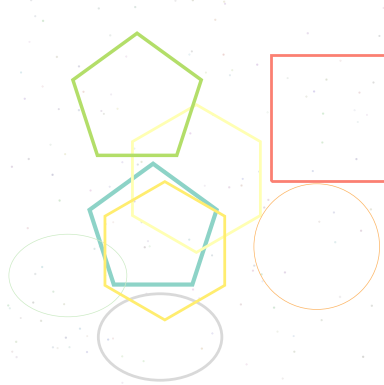[{"shape": "pentagon", "thickness": 3, "radius": 0.87, "center": [0.398, 0.401]}, {"shape": "hexagon", "thickness": 2, "radius": 0.96, "center": [0.51, 0.536]}, {"shape": "square", "thickness": 2, "radius": 0.82, "center": [0.868, 0.694]}, {"shape": "circle", "thickness": 0.5, "radius": 0.82, "center": [0.823, 0.359]}, {"shape": "pentagon", "thickness": 2.5, "radius": 0.88, "center": [0.356, 0.738]}, {"shape": "oval", "thickness": 2, "radius": 0.8, "center": [0.416, 0.125]}, {"shape": "oval", "thickness": 0.5, "radius": 0.77, "center": [0.176, 0.284]}, {"shape": "hexagon", "thickness": 2, "radius": 0.9, "center": [0.428, 0.349]}]